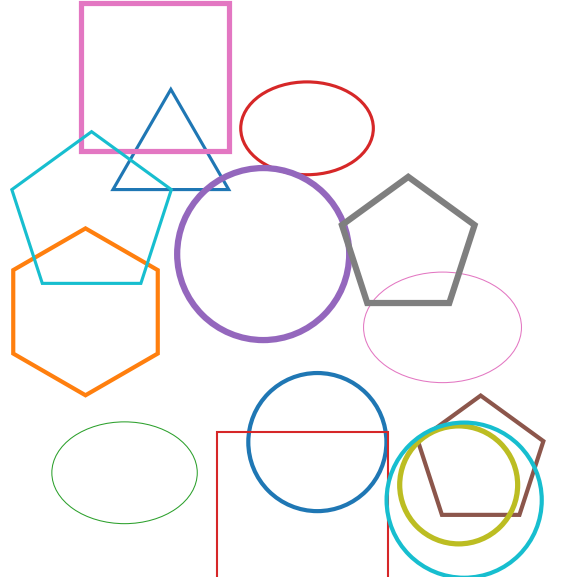[{"shape": "circle", "thickness": 2, "radius": 0.6, "center": [0.55, 0.234]}, {"shape": "triangle", "thickness": 1.5, "radius": 0.58, "center": [0.296, 0.729]}, {"shape": "hexagon", "thickness": 2, "radius": 0.72, "center": [0.148, 0.459]}, {"shape": "oval", "thickness": 0.5, "radius": 0.63, "center": [0.216, 0.18]}, {"shape": "square", "thickness": 1, "radius": 0.74, "center": [0.524, 0.102]}, {"shape": "oval", "thickness": 1.5, "radius": 0.57, "center": [0.532, 0.777]}, {"shape": "circle", "thickness": 3, "radius": 0.74, "center": [0.456, 0.559]}, {"shape": "pentagon", "thickness": 2, "radius": 0.57, "center": [0.832, 0.2]}, {"shape": "oval", "thickness": 0.5, "radius": 0.68, "center": [0.766, 0.432]}, {"shape": "square", "thickness": 2.5, "radius": 0.64, "center": [0.268, 0.866]}, {"shape": "pentagon", "thickness": 3, "radius": 0.6, "center": [0.707, 0.572]}, {"shape": "circle", "thickness": 2.5, "radius": 0.51, "center": [0.794, 0.159]}, {"shape": "pentagon", "thickness": 1.5, "radius": 0.73, "center": [0.159, 0.626]}, {"shape": "circle", "thickness": 2, "radius": 0.67, "center": [0.804, 0.133]}]